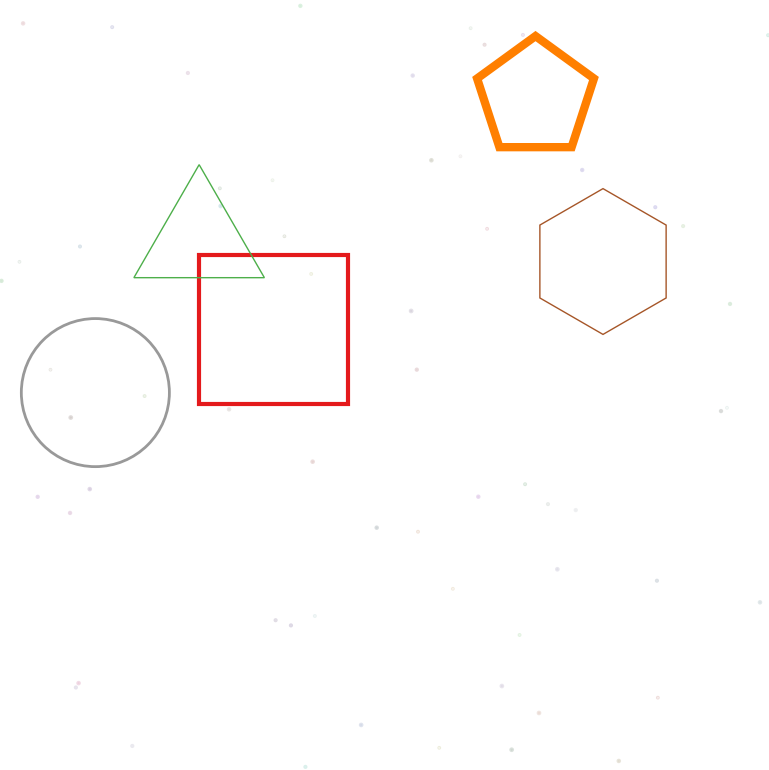[{"shape": "square", "thickness": 1.5, "radius": 0.48, "center": [0.356, 0.573]}, {"shape": "triangle", "thickness": 0.5, "radius": 0.49, "center": [0.259, 0.688]}, {"shape": "pentagon", "thickness": 3, "radius": 0.4, "center": [0.695, 0.873]}, {"shape": "hexagon", "thickness": 0.5, "radius": 0.47, "center": [0.783, 0.66]}, {"shape": "circle", "thickness": 1, "radius": 0.48, "center": [0.124, 0.49]}]